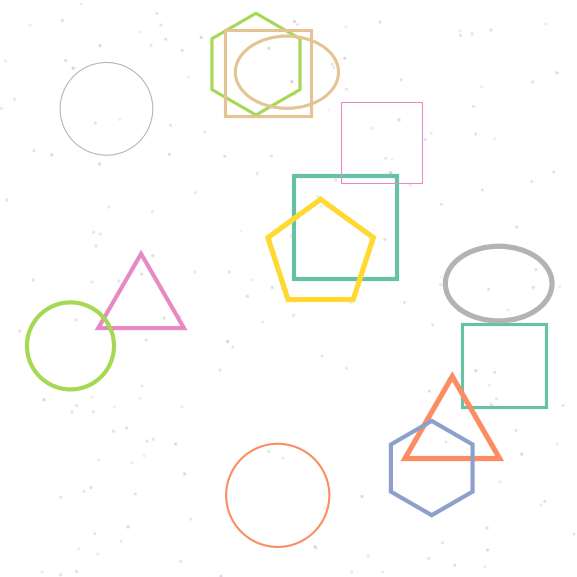[{"shape": "square", "thickness": 2, "radius": 0.45, "center": [0.598, 0.606]}, {"shape": "square", "thickness": 1.5, "radius": 0.36, "center": [0.873, 0.366]}, {"shape": "circle", "thickness": 1, "radius": 0.45, "center": [0.481, 0.141]}, {"shape": "triangle", "thickness": 2.5, "radius": 0.47, "center": [0.783, 0.252]}, {"shape": "hexagon", "thickness": 2, "radius": 0.41, "center": [0.748, 0.189]}, {"shape": "triangle", "thickness": 2, "radius": 0.43, "center": [0.244, 0.474]}, {"shape": "square", "thickness": 0.5, "radius": 0.35, "center": [0.66, 0.753]}, {"shape": "circle", "thickness": 2, "radius": 0.38, "center": [0.122, 0.4]}, {"shape": "hexagon", "thickness": 1.5, "radius": 0.44, "center": [0.443, 0.888]}, {"shape": "pentagon", "thickness": 2.5, "radius": 0.48, "center": [0.555, 0.558]}, {"shape": "oval", "thickness": 1.5, "radius": 0.45, "center": [0.497, 0.874]}, {"shape": "square", "thickness": 1.5, "radius": 0.37, "center": [0.464, 0.873]}, {"shape": "circle", "thickness": 0.5, "radius": 0.4, "center": [0.184, 0.811]}, {"shape": "oval", "thickness": 2.5, "radius": 0.46, "center": [0.864, 0.508]}]